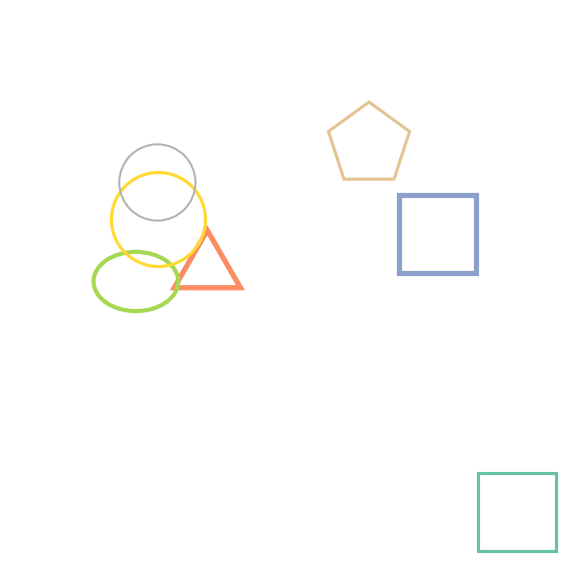[{"shape": "square", "thickness": 1.5, "radius": 0.33, "center": [0.895, 0.112]}, {"shape": "triangle", "thickness": 2.5, "radius": 0.33, "center": [0.359, 0.534]}, {"shape": "square", "thickness": 2.5, "radius": 0.34, "center": [0.758, 0.594]}, {"shape": "oval", "thickness": 2, "radius": 0.37, "center": [0.235, 0.512]}, {"shape": "circle", "thickness": 1.5, "radius": 0.41, "center": [0.274, 0.619]}, {"shape": "pentagon", "thickness": 1.5, "radius": 0.37, "center": [0.639, 0.749]}, {"shape": "circle", "thickness": 1, "radius": 0.33, "center": [0.273, 0.683]}]